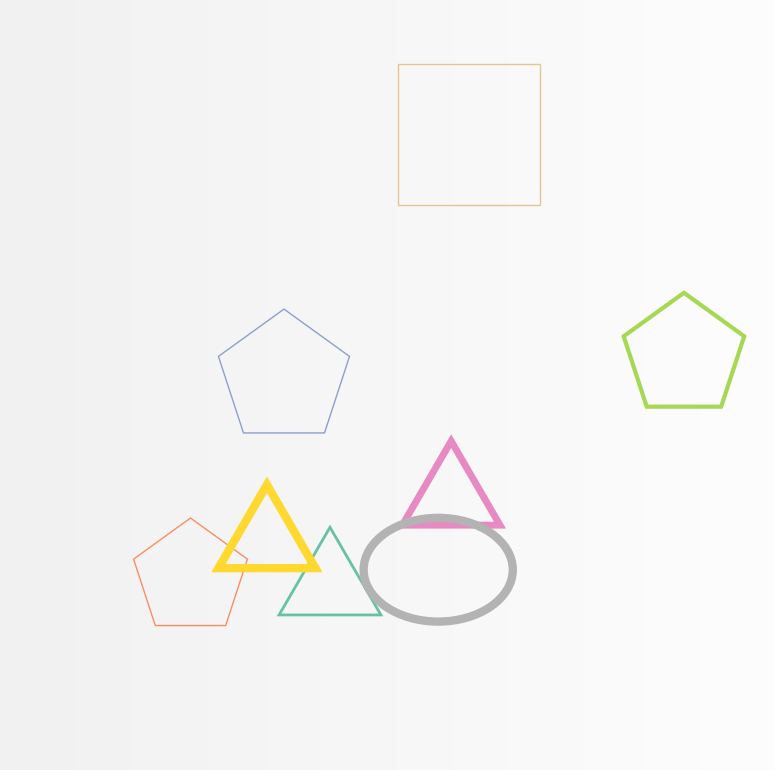[{"shape": "triangle", "thickness": 1, "radius": 0.38, "center": [0.426, 0.239]}, {"shape": "pentagon", "thickness": 0.5, "radius": 0.39, "center": [0.246, 0.25]}, {"shape": "pentagon", "thickness": 0.5, "radius": 0.44, "center": [0.366, 0.51]}, {"shape": "triangle", "thickness": 2.5, "radius": 0.36, "center": [0.582, 0.354]}, {"shape": "pentagon", "thickness": 1.5, "radius": 0.41, "center": [0.883, 0.538]}, {"shape": "triangle", "thickness": 3, "radius": 0.36, "center": [0.344, 0.298]}, {"shape": "square", "thickness": 0.5, "radius": 0.46, "center": [0.605, 0.825]}, {"shape": "oval", "thickness": 3, "radius": 0.48, "center": [0.565, 0.26]}]